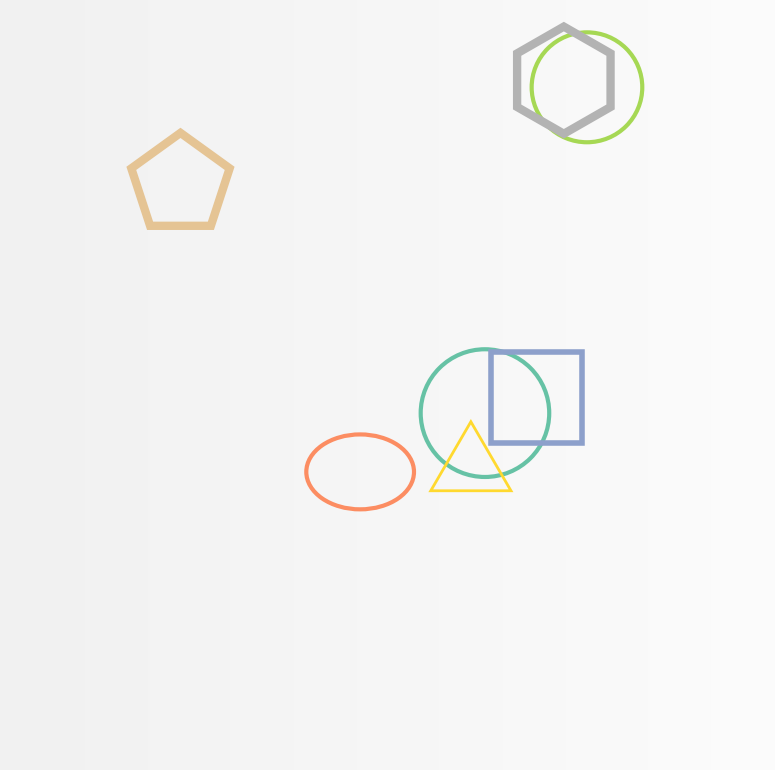[{"shape": "circle", "thickness": 1.5, "radius": 0.41, "center": [0.626, 0.463]}, {"shape": "oval", "thickness": 1.5, "radius": 0.35, "center": [0.465, 0.387]}, {"shape": "square", "thickness": 2, "radius": 0.29, "center": [0.693, 0.483]}, {"shape": "circle", "thickness": 1.5, "radius": 0.36, "center": [0.757, 0.887]}, {"shape": "triangle", "thickness": 1, "radius": 0.3, "center": [0.608, 0.393]}, {"shape": "pentagon", "thickness": 3, "radius": 0.33, "center": [0.233, 0.761]}, {"shape": "hexagon", "thickness": 3, "radius": 0.35, "center": [0.728, 0.896]}]